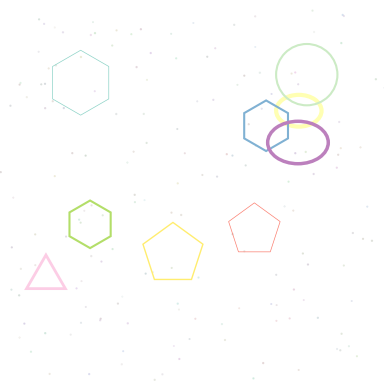[{"shape": "hexagon", "thickness": 0.5, "radius": 0.42, "center": [0.21, 0.785]}, {"shape": "oval", "thickness": 3, "radius": 0.29, "center": [0.776, 0.712]}, {"shape": "pentagon", "thickness": 0.5, "radius": 0.35, "center": [0.661, 0.403]}, {"shape": "hexagon", "thickness": 1.5, "radius": 0.33, "center": [0.691, 0.673]}, {"shape": "hexagon", "thickness": 1.5, "radius": 0.31, "center": [0.234, 0.417]}, {"shape": "triangle", "thickness": 2, "radius": 0.29, "center": [0.119, 0.279]}, {"shape": "oval", "thickness": 2.5, "radius": 0.39, "center": [0.774, 0.63]}, {"shape": "circle", "thickness": 1.5, "radius": 0.4, "center": [0.797, 0.806]}, {"shape": "pentagon", "thickness": 1, "radius": 0.41, "center": [0.449, 0.34]}]